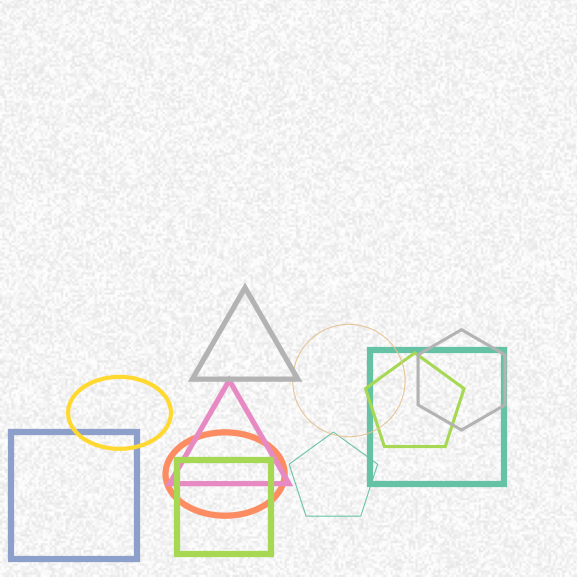[{"shape": "pentagon", "thickness": 0.5, "radius": 0.4, "center": [0.577, 0.17]}, {"shape": "square", "thickness": 3, "radius": 0.58, "center": [0.757, 0.277]}, {"shape": "oval", "thickness": 3, "radius": 0.52, "center": [0.39, 0.178]}, {"shape": "square", "thickness": 3, "radius": 0.55, "center": [0.128, 0.141]}, {"shape": "triangle", "thickness": 2.5, "radius": 0.6, "center": [0.397, 0.221]}, {"shape": "square", "thickness": 3, "radius": 0.4, "center": [0.388, 0.121]}, {"shape": "pentagon", "thickness": 1.5, "radius": 0.45, "center": [0.718, 0.298]}, {"shape": "oval", "thickness": 2, "radius": 0.45, "center": [0.207, 0.284]}, {"shape": "circle", "thickness": 0.5, "radius": 0.49, "center": [0.604, 0.34]}, {"shape": "hexagon", "thickness": 1.5, "radius": 0.43, "center": [0.799, 0.341]}, {"shape": "triangle", "thickness": 2.5, "radius": 0.53, "center": [0.424, 0.395]}]